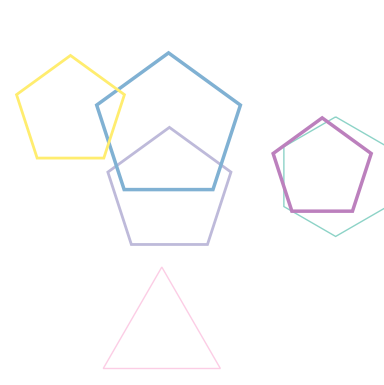[{"shape": "hexagon", "thickness": 1, "radius": 0.78, "center": [0.872, 0.541]}, {"shape": "pentagon", "thickness": 2, "radius": 0.84, "center": [0.44, 0.501]}, {"shape": "pentagon", "thickness": 2.5, "radius": 0.98, "center": [0.438, 0.666]}, {"shape": "triangle", "thickness": 1, "radius": 0.88, "center": [0.42, 0.131]}, {"shape": "pentagon", "thickness": 2.5, "radius": 0.67, "center": [0.837, 0.56]}, {"shape": "pentagon", "thickness": 2, "radius": 0.74, "center": [0.183, 0.709]}]